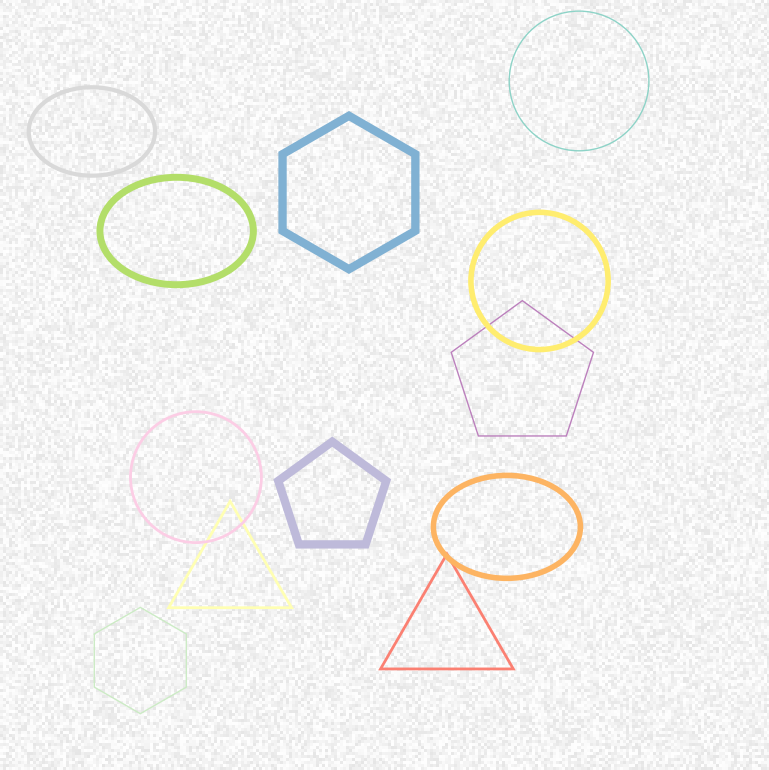[{"shape": "circle", "thickness": 0.5, "radius": 0.45, "center": [0.752, 0.895]}, {"shape": "triangle", "thickness": 1, "radius": 0.46, "center": [0.299, 0.257]}, {"shape": "pentagon", "thickness": 3, "radius": 0.37, "center": [0.431, 0.353]}, {"shape": "triangle", "thickness": 1, "radius": 0.5, "center": [0.58, 0.181]}, {"shape": "hexagon", "thickness": 3, "radius": 0.5, "center": [0.453, 0.75]}, {"shape": "oval", "thickness": 2, "radius": 0.48, "center": [0.658, 0.316]}, {"shape": "oval", "thickness": 2.5, "radius": 0.5, "center": [0.229, 0.7]}, {"shape": "circle", "thickness": 1, "radius": 0.43, "center": [0.254, 0.38]}, {"shape": "oval", "thickness": 1.5, "radius": 0.41, "center": [0.119, 0.829]}, {"shape": "pentagon", "thickness": 0.5, "radius": 0.49, "center": [0.678, 0.512]}, {"shape": "hexagon", "thickness": 0.5, "radius": 0.35, "center": [0.182, 0.142]}, {"shape": "circle", "thickness": 2, "radius": 0.45, "center": [0.701, 0.635]}]